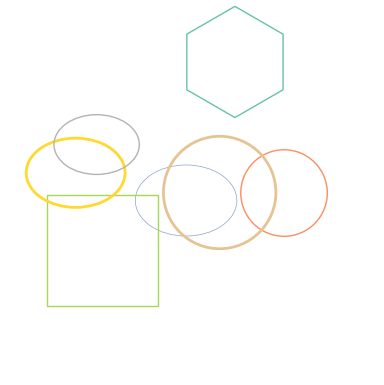[{"shape": "hexagon", "thickness": 1, "radius": 0.72, "center": [0.61, 0.839]}, {"shape": "circle", "thickness": 1, "radius": 0.56, "center": [0.738, 0.499]}, {"shape": "oval", "thickness": 0.5, "radius": 0.66, "center": [0.483, 0.479]}, {"shape": "square", "thickness": 1, "radius": 0.72, "center": [0.266, 0.349]}, {"shape": "oval", "thickness": 2, "radius": 0.64, "center": [0.196, 0.551]}, {"shape": "circle", "thickness": 2, "radius": 0.73, "center": [0.571, 0.5]}, {"shape": "oval", "thickness": 1, "radius": 0.55, "center": [0.251, 0.625]}]